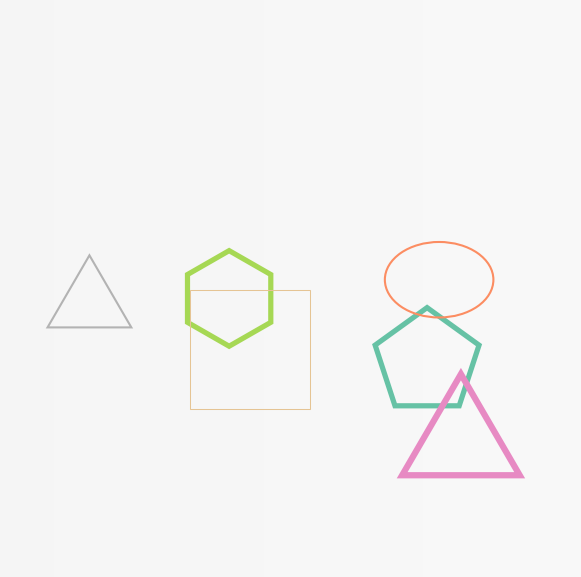[{"shape": "pentagon", "thickness": 2.5, "radius": 0.47, "center": [0.735, 0.372]}, {"shape": "oval", "thickness": 1, "radius": 0.47, "center": [0.755, 0.515]}, {"shape": "triangle", "thickness": 3, "radius": 0.58, "center": [0.793, 0.235]}, {"shape": "hexagon", "thickness": 2.5, "radius": 0.41, "center": [0.394, 0.482]}, {"shape": "square", "thickness": 0.5, "radius": 0.52, "center": [0.43, 0.394]}, {"shape": "triangle", "thickness": 1, "radius": 0.42, "center": [0.154, 0.474]}]